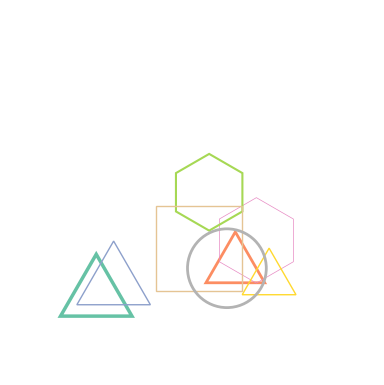[{"shape": "triangle", "thickness": 2.5, "radius": 0.54, "center": [0.25, 0.232]}, {"shape": "triangle", "thickness": 2, "radius": 0.44, "center": [0.611, 0.31]}, {"shape": "triangle", "thickness": 1, "radius": 0.55, "center": [0.295, 0.264]}, {"shape": "hexagon", "thickness": 0.5, "radius": 0.55, "center": [0.666, 0.376]}, {"shape": "hexagon", "thickness": 1.5, "radius": 0.5, "center": [0.543, 0.501]}, {"shape": "triangle", "thickness": 1, "radius": 0.4, "center": [0.699, 0.275]}, {"shape": "square", "thickness": 1, "radius": 0.56, "center": [0.517, 0.355]}, {"shape": "circle", "thickness": 2, "radius": 0.51, "center": [0.589, 0.303]}]